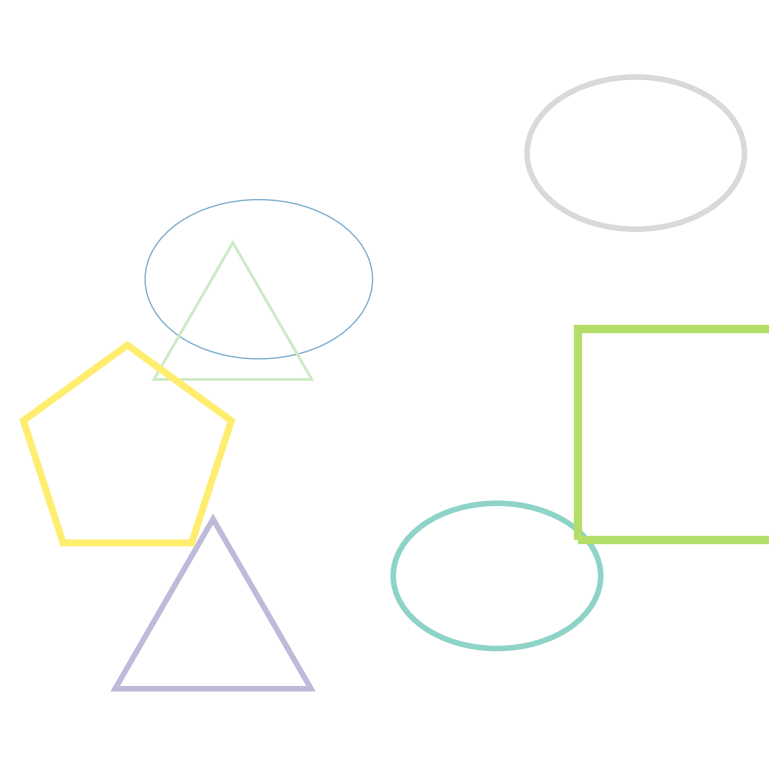[{"shape": "oval", "thickness": 2, "radius": 0.67, "center": [0.645, 0.252]}, {"shape": "triangle", "thickness": 2, "radius": 0.73, "center": [0.277, 0.179]}, {"shape": "oval", "thickness": 0.5, "radius": 0.74, "center": [0.336, 0.637]}, {"shape": "square", "thickness": 3, "radius": 0.68, "center": [0.887, 0.436]}, {"shape": "oval", "thickness": 2, "radius": 0.71, "center": [0.826, 0.801]}, {"shape": "triangle", "thickness": 1, "radius": 0.59, "center": [0.302, 0.566]}, {"shape": "pentagon", "thickness": 2.5, "radius": 0.71, "center": [0.165, 0.41]}]